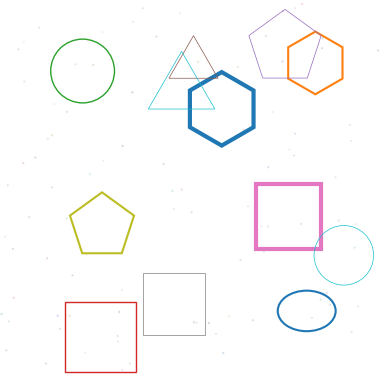[{"shape": "hexagon", "thickness": 3, "radius": 0.48, "center": [0.576, 0.717]}, {"shape": "oval", "thickness": 1.5, "radius": 0.38, "center": [0.797, 0.192]}, {"shape": "hexagon", "thickness": 1.5, "radius": 0.41, "center": [0.819, 0.837]}, {"shape": "circle", "thickness": 1, "radius": 0.41, "center": [0.215, 0.816]}, {"shape": "square", "thickness": 1, "radius": 0.46, "center": [0.261, 0.124]}, {"shape": "pentagon", "thickness": 0.5, "radius": 0.49, "center": [0.74, 0.877]}, {"shape": "triangle", "thickness": 0.5, "radius": 0.37, "center": [0.503, 0.834]}, {"shape": "square", "thickness": 3, "radius": 0.42, "center": [0.749, 0.438]}, {"shape": "square", "thickness": 0.5, "radius": 0.4, "center": [0.452, 0.21]}, {"shape": "pentagon", "thickness": 1.5, "radius": 0.44, "center": [0.265, 0.413]}, {"shape": "circle", "thickness": 0.5, "radius": 0.39, "center": [0.893, 0.337]}, {"shape": "triangle", "thickness": 0.5, "radius": 0.5, "center": [0.472, 0.767]}]